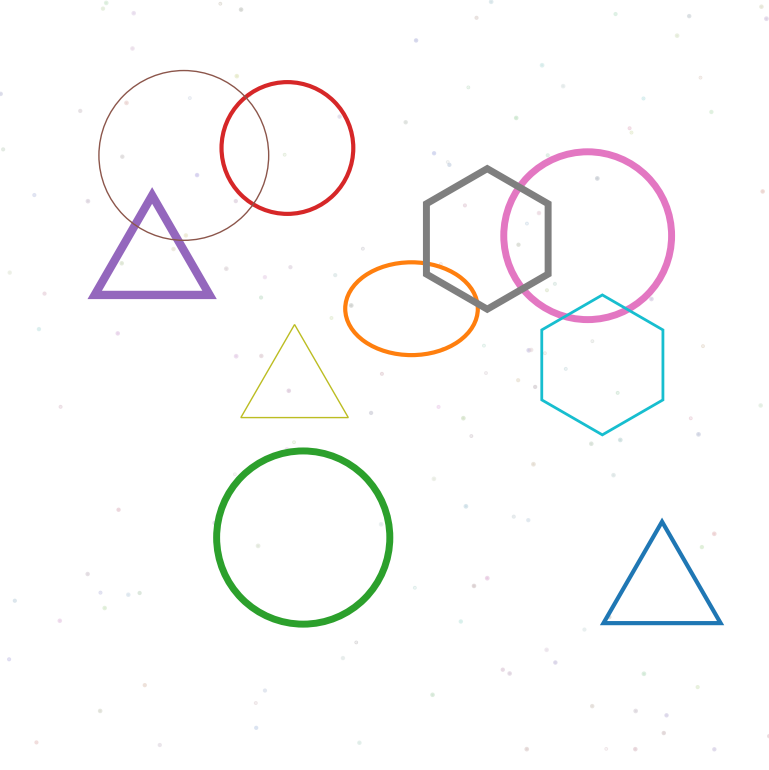[{"shape": "triangle", "thickness": 1.5, "radius": 0.44, "center": [0.86, 0.235]}, {"shape": "oval", "thickness": 1.5, "radius": 0.43, "center": [0.534, 0.599]}, {"shape": "circle", "thickness": 2.5, "radius": 0.56, "center": [0.394, 0.302]}, {"shape": "circle", "thickness": 1.5, "radius": 0.43, "center": [0.373, 0.808]}, {"shape": "triangle", "thickness": 3, "radius": 0.43, "center": [0.198, 0.66]}, {"shape": "circle", "thickness": 0.5, "radius": 0.55, "center": [0.239, 0.798]}, {"shape": "circle", "thickness": 2.5, "radius": 0.54, "center": [0.763, 0.694]}, {"shape": "hexagon", "thickness": 2.5, "radius": 0.46, "center": [0.633, 0.69]}, {"shape": "triangle", "thickness": 0.5, "radius": 0.4, "center": [0.383, 0.498]}, {"shape": "hexagon", "thickness": 1, "radius": 0.45, "center": [0.782, 0.526]}]